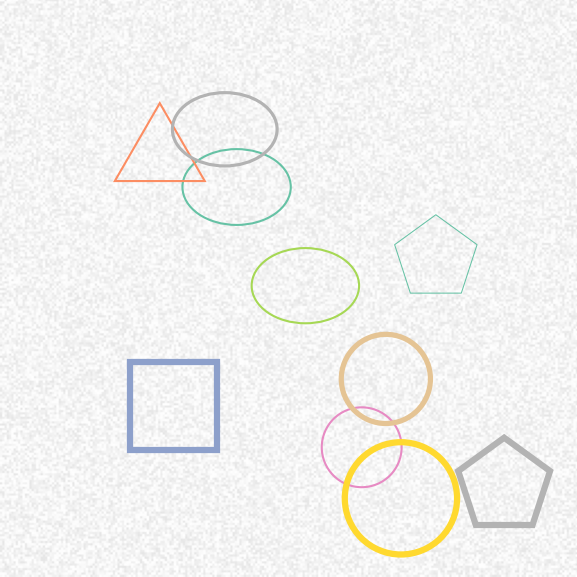[{"shape": "oval", "thickness": 1, "radius": 0.47, "center": [0.41, 0.675]}, {"shape": "pentagon", "thickness": 0.5, "radius": 0.38, "center": [0.755, 0.552]}, {"shape": "triangle", "thickness": 1, "radius": 0.45, "center": [0.277, 0.731]}, {"shape": "square", "thickness": 3, "radius": 0.38, "center": [0.3, 0.296]}, {"shape": "circle", "thickness": 1, "radius": 0.35, "center": [0.626, 0.225]}, {"shape": "oval", "thickness": 1, "radius": 0.47, "center": [0.529, 0.504]}, {"shape": "circle", "thickness": 3, "radius": 0.49, "center": [0.694, 0.136]}, {"shape": "circle", "thickness": 2.5, "radius": 0.39, "center": [0.668, 0.343]}, {"shape": "oval", "thickness": 1.5, "radius": 0.45, "center": [0.389, 0.775]}, {"shape": "pentagon", "thickness": 3, "radius": 0.42, "center": [0.873, 0.158]}]